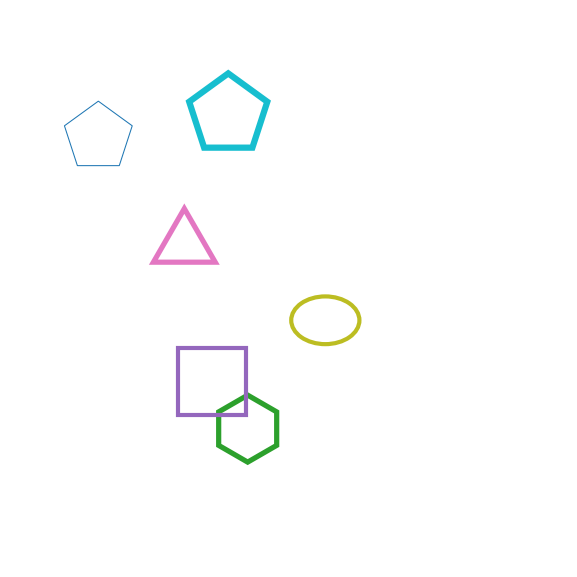[{"shape": "pentagon", "thickness": 0.5, "radius": 0.31, "center": [0.17, 0.762]}, {"shape": "hexagon", "thickness": 2.5, "radius": 0.29, "center": [0.429, 0.257]}, {"shape": "square", "thickness": 2, "radius": 0.29, "center": [0.367, 0.339]}, {"shape": "triangle", "thickness": 2.5, "radius": 0.31, "center": [0.319, 0.576]}, {"shape": "oval", "thickness": 2, "radius": 0.3, "center": [0.563, 0.445]}, {"shape": "pentagon", "thickness": 3, "radius": 0.36, "center": [0.395, 0.801]}]